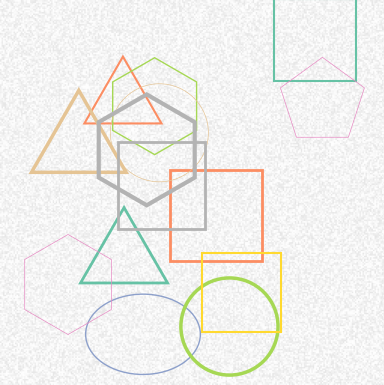[{"shape": "triangle", "thickness": 2, "radius": 0.65, "center": [0.322, 0.33]}, {"shape": "square", "thickness": 1.5, "radius": 0.53, "center": [0.818, 0.896]}, {"shape": "square", "thickness": 2, "radius": 0.59, "center": [0.561, 0.44]}, {"shape": "triangle", "thickness": 1.5, "radius": 0.58, "center": [0.319, 0.737]}, {"shape": "oval", "thickness": 1, "radius": 0.74, "center": [0.371, 0.132]}, {"shape": "pentagon", "thickness": 0.5, "radius": 0.57, "center": [0.837, 0.736]}, {"shape": "hexagon", "thickness": 0.5, "radius": 0.65, "center": [0.177, 0.261]}, {"shape": "circle", "thickness": 2.5, "radius": 0.63, "center": [0.596, 0.152]}, {"shape": "hexagon", "thickness": 1, "radius": 0.63, "center": [0.402, 0.724]}, {"shape": "square", "thickness": 1.5, "radius": 0.52, "center": [0.627, 0.24]}, {"shape": "circle", "thickness": 0.5, "radius": 0.64, "center": [0.414, 0.655]}, {"shape": "triangle", "thickness": 2.5, "radius": 0.71, "center": [0.205, 0.623]}, {"shape": "hexagon", "thickness": 3, "radius": 0.72, "center": [0.381, 0.611]}, {"shape": "square", "thickness": 2, "radius": 0.56, "center": [0.418, 0.518]}]